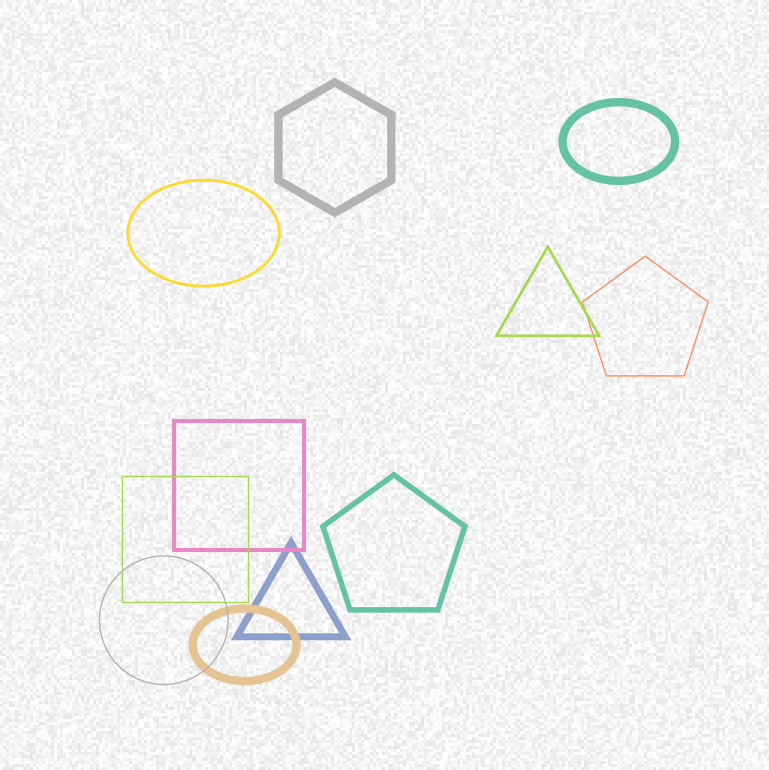[{"shape": "pentagon", "thickness": 2, "radius": 0.48, "center": [0.512, 0.286]}, {"shape": "oval", "thickness": 3, "radius": 0.37, "center": [0.804, 0.816]}, {"shape": "pentagon", "thickness": 0.5, "radius": 0.43, "center": [0.838, 0.581]}, {"shape": "triangle", "thickness": 2.5, "radius": 0.41, "center": [0.378, 0.214]}, {"shape": "square", "thickness": 1.5, "radius": 0.42, "center": [0.311, 0.37]}, {"shape": "square", "thickness": 0.5, "radius": 0.41, "center": [0.24, 0.3]}, {"shape": "triangle", "thickness": 1, "radius": 0.39, "center": [0.711, 0.602]}, {"shape": "oval", "thickness": 1, "radius": 0.49, "center": [0.264, 0.697]}, {"shape": "oval", "thickness": 3, "radius": 0.34, "center": [0.318, 0.163]}, {"shape": "circle", "thickness": 0.5, "radius": 0.42, "center": [0.213, 0.195]}, {"shape": "hexagon", "thickness": 3, "radius": 0.42, "center": [0.435, 0.808]}]